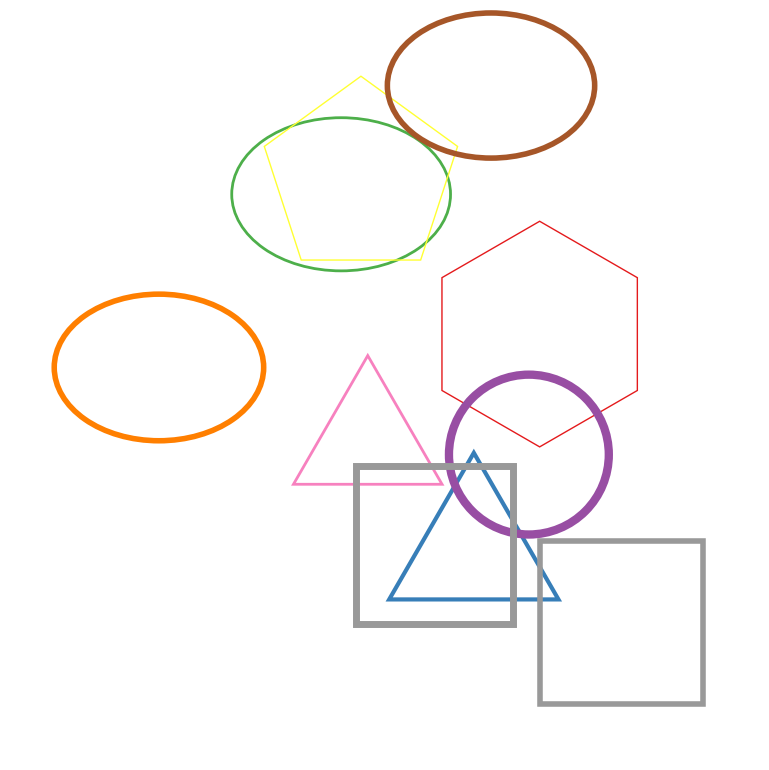[{"shape": "hexagon", "thickness": 0.5, "radius": 0.73, "center": [0.701, 0.566]}, {"shape": "triangle", "thickness": 1.5, "radius": 0.63, "center": [0.615, 0.285]}, {"shape": "oval", "thickness": 1, "radius": 0.71, "center": [0.443, 0.748]}, {"shape": "circle", "thickness": 3, "radius": 0.52, "center": [0.687, 0.41]}, {"shape": "oval", "thickness": 2, "radius": 0.68, "center": [0.206, 0.523]}, {"shape": "pentagon", "thickness": 0.5, "radius": 0.66, "center": [0.469, 0.769]}, {"shape": "oval", "thickness": 2, "radius": 0.67, "center": [0.638, 0.889]}, {"shape": "triangle", "thickness": 1, "radius": 0.56, "center": [0.478, 0.427]}, {"shape": "square", "thickness": 2.5, "radius": 0.51, "center": [0.564, 0.293]}, {"shape": "square", "thickness": 2, "radius": 0.53, "center": [0.807, 0.192]}]